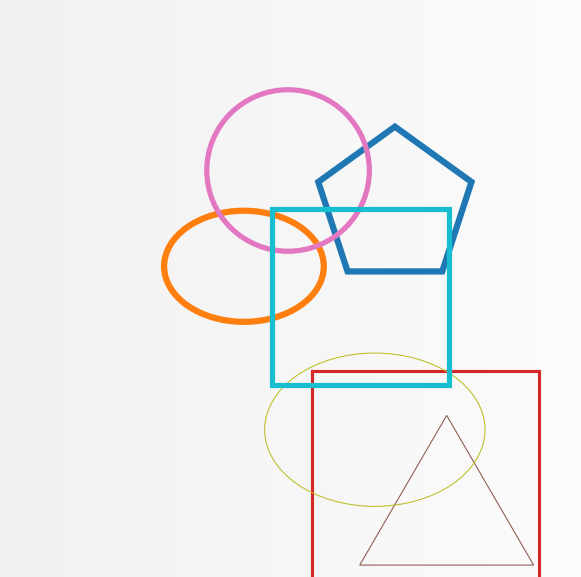[{"shape": "pentagon", "thickness": 3, "radius": 0.69, "center": [0.679, 0.641]}, {"shape": "oval", "thickness": 3, "radius": 0.69, "center": [0.42, 0.538]}, {"shape": "square", "thickness": 1.5, "radius": 0.98, "center": [0.732, 0.161]}, {"shape": "triangle", "thickness": 0.5, "radius": 0.86, "center": [0.768, 0.107]}, {"shape": "circle", "thickness": 2.5, "radius": 0.7, "center": [0.496, 0.704]}, {"shape": "oval", "thickness": 0.5, "radius": 0.95, "center": [0.645, 0.255]}, {"shape": "square", "thickness": 2.5, "radius": 0.76, "center": [0.621, 0.485]}]